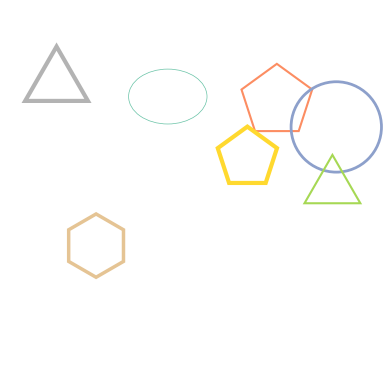[{"shape": "oval", "thickness": 0.5, "radius": 0.51, "center": [0.436, 0.749]}, {"shape": "pentagon", "thickness": 1.5, "radius": 0.48, "center": [0.719, 0.738]}, {"shape": "circle", "thickness": 2, "radius": 0.59, "center": [0.873, 0.67]}, {"shape": "triangle", "thickness": 1.5, "radius": 0.42, "center": [0.863, 0.514]}, {"shape": "pentagon", "thickness": 3, "radius": 0.4, "center": [0.643, 0.59]}, {"shape": "hexagon", "thickness": 2.5, "radius": 0.41, "center": [0.25, 0.362]}, {"shape": "triangle", "thickness": 3, "radius": 0.47, "center": [0.147, 0.785]}]